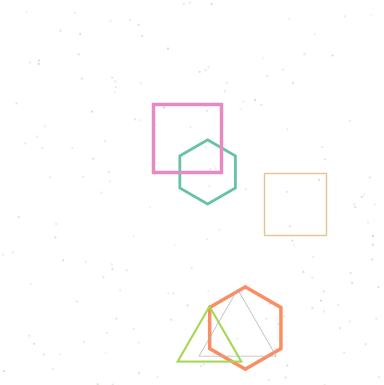[{"shape": "hexagon", "thickness": 2, "radius": 0.42, "center": [0.539, 0.553]}, {"shape": "hexagon", "thickness": 2.5, "radius": 0.53, "center": [0.637, 0.148]}, {"shape": "square", "thickness": 2.5, "radius": 0.44, "center": [0.485, 0.642]}, {"shape": "triangle", "thickness": 1.5, "radius": 0.48, "center": [0.544, 0.109]}, {"shape": "square", "thickness": 1, "radius": 0.4, "center": [0.766, 0.469]}, {"shape": "triangle", "thickness": 0.5, "radius": 0.58, "center": [0.617, 0.133]}]